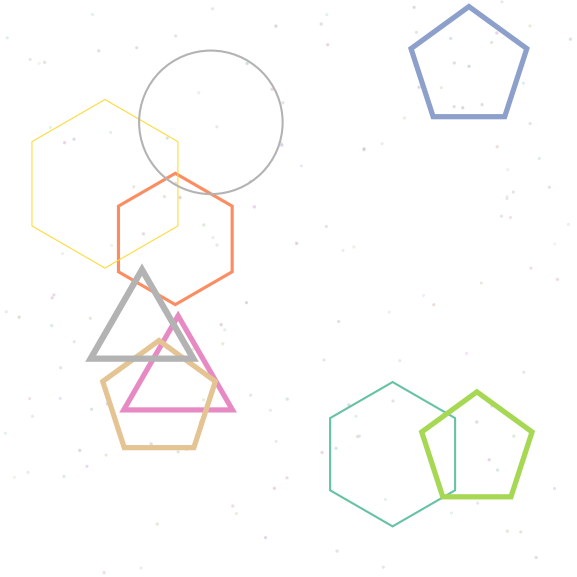[{"shape": "hexagon", "thickness": 1, "radius": 0.62, "center": [0.68, 0.213]}, {"shape": "hexagon", "thickness": 1.5, "radius": 0.57, "center": [0.304, 0.585]}, {"shape": "pentagon", "thickness": 2.5, "radius": 0.53, "center": [0.812, 0.882]}, {"shape": "triangle", "thickness": 2.5, "radius": 0.54, "center": [0.308, 0.344]}, {"shape": "pentagon", "thickness": 2.5, "radius": 0.5, "center": [0.826, 0.22]}, {"shape": "hexagon", "thickness": 0.5, "radius": 0.73, "center": [0.182, 0.681]}, {"shape": "pentagon", "thickness": 2.5, "radius": 0.51, "center": [0.275, 0.307]}, {"shape": "circle", "thickness": 1, "radius": 0.62, "center": [0.365, 0.787]}, {"shape": "triangle", "thickness": 3, "radius": 0.51, "center": [0.246, 0.429]}]